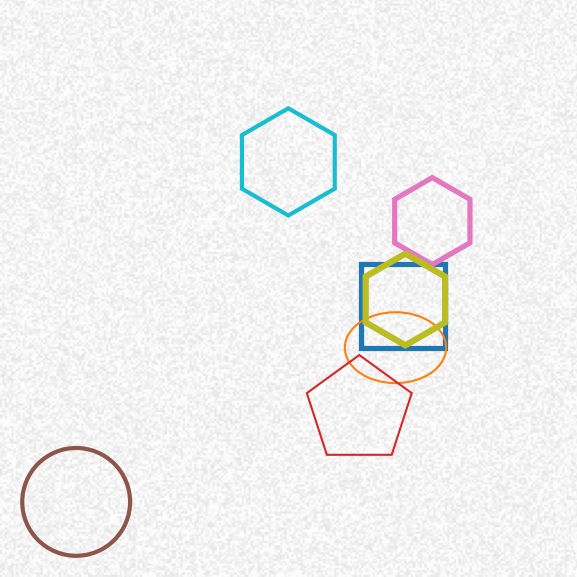[{"shape": "square", "thickness": 2.5, "radius": 0.36, "center": [0.697, 0.47]}, {"shape": "oval", "thickness": 1, "radius": 0.44, "center": [0.685, 0.397]}, {"shape": "pentagon", "thickness": 1, "radius": 0.48, "center": [0.622, 0.289]}, {"shape": "circle", "thickness": 2, "radius": 0.47, "center": [0.132, 0.13]}, {"shape": "hexagon", "thickness": 2.5, "radius": 0.38, "center": [0.749, 0.616]}, {"shape": "hexagon", "thickness": 3, "radius": 0.4, "center": [0.702, 0.481]}, {"shape": "hexagon", "thickness": 2, "radius": 0.46, "center": [0.499, 0.719]}]